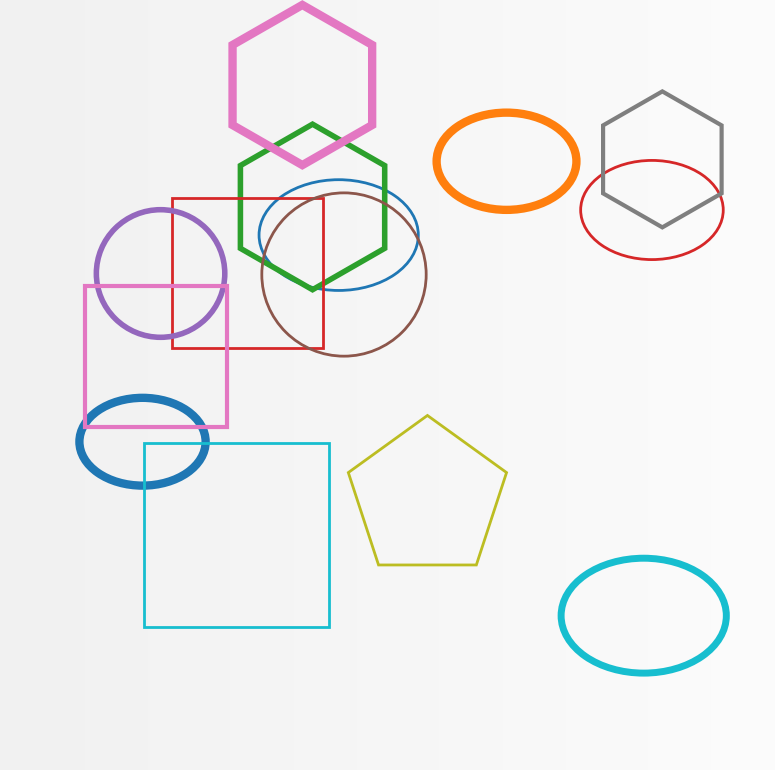[{"shape": "oval", "thickness": 3, "radius": 0.41, "center": [0.184, 0.426]}, {"shape": "oval", "thickness": 1, "radius": 0.51, "center": [0.437, 0.695]}, {"shape": "oval", "thickness": 3, "radius": 0.45, "center": [0.654, 0.791]}, {"shape": "hexagon", "thickness": 2, "radius": 0.54, "center": [0.403, 0.731]}, {"shape": "oval", "thickness": 1, "radius": 0.46, "center": [0.841, 0.727]}, {"shape": "square", "thickness": 1, "radius": 0.49, "center": [0.319, 0.646]}, {"shape": "circle", "thickness": 2, "radius": 0.41, "center": [0.207, 0.645]}, {"shape": "circle", "thickness": 1, "radius": 0.53, "center": [0.444, 0.643]}, {"shape": "square", "thickness": 1.5, "radius": 0.46, "center": [0.201, 0.537]}, {"shape": "hexagon", "thickness": 3, "radius": 0.52, "center": [0.39, 0.89]}, {"shape": "hexagon", "thickness": 1.5, "radius": 0.44, "center": [0.855, 0.793]}, {"shape": "pentagon", "thickness": 1, "radius": 0.54, "center": [0.552, 0.353]}, {"shape": "square", "thickness": 1, "radius": 0.6, "center": [0.306, 0.305]}, {"shape": "oval", "thickness": 2.5, "radius": 0.53, "center": [0.831, 0.2]}]